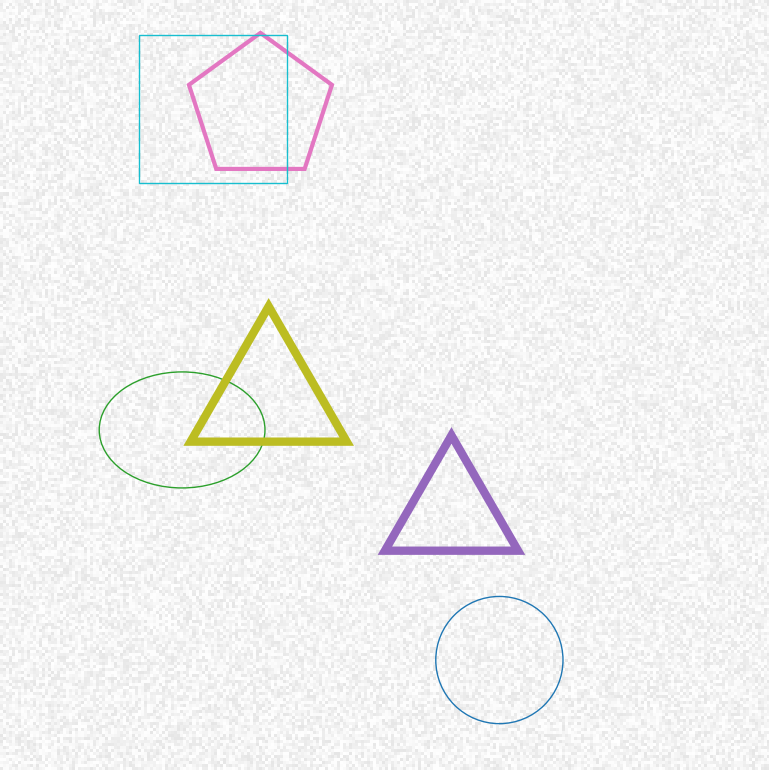[{"shape": "circle", "thickness": 0.5, "radius": 0.41, "center": [0.649, 0.143]}, {"shape": "oval", "thickness": 0.5, "radius": 0.54, "center": [0.236, 0.442]}, {"shape": "triangle", "thickness": 3, "radius": 0.5, "center": [0.586, 0.335]}, {"shape": "pentagon", "thickness": 1.5, "radius": 0.49, "center": [0.338, 0.86]}, {"shape": "triangle", "thickness": 3, "radius": 0.59, "center": [0.349, 0.485]}, {"shape": "square", "thickness": 0.5, "radius": 0.48, "center": [0.276, 0.858]}]